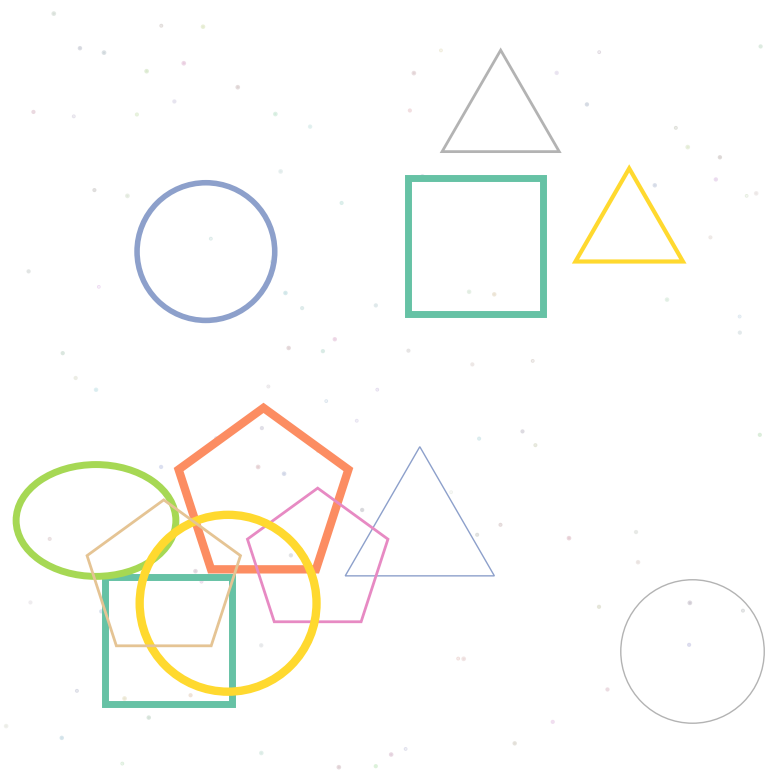[{"shape": "square", "thickness": 2.5, "radius": 0.41, "center": [0.219, 0.168]}, {"shape": "square", "thickness": 2.5, "radius": 0.44, "center": [0.617, 0.681]}, {"shape": "pentagon", "thickness": 3, "radius": 0.58, "center": [0.342, 0.354]}, {"shape": "triangle", "thickness": 0.5, "radius": 0.56, "center": [0.545, 0.308]}, {"shape": "circle", "thickness": 2, "radius": 0.45, "center": [0.267, 0.673]}, {"shape": "pentagon", "thickness": 1, "radius": 0.48, "center": [0.413, 0.27]}, {"shape": "oval", "thickness": 2.5, "radius": 0.52, "center": [0.125, 0.324]}, {"shape": "triangle", "thickness": 1.5, "radius": 0.4, "center": [0.817, 0.701]}, {"shape": "circle", "thickness": 3, "radius": 0.57, "center": [0.296, 0.217]}, {"shape": "pentagon", "thickness": 1, "radius": 0.52, "center": [0.213, 0.246]}, {"shape": "circle", "thickness": 0.5, "radius": 0.47, "center": [0.899, 0.154]}, {"shape": "triangle", "thickness": 1, "radius": 0.44, "center": [0.65, 0.847]}]